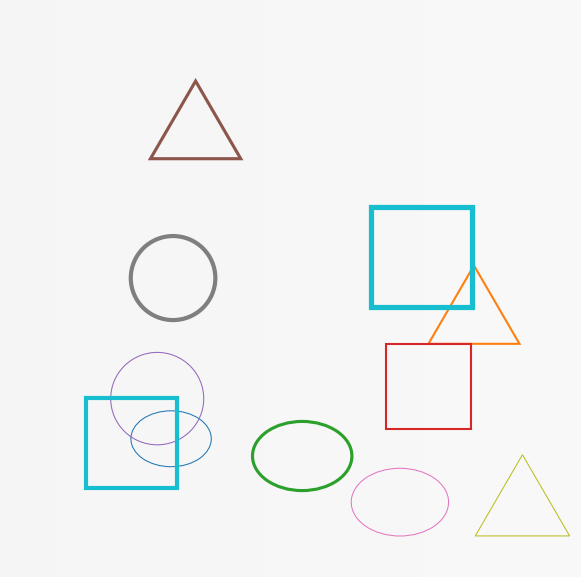[{"shape": "oval", "thickness": 0.5, "radius": 0.35, "center": [0.294, 0.239]}, {"shape": "triangle", "thickness": 1, "radius": 0.45, "center": [0.815, 0.449]}, {"shape": "oval", "thickness": 1.5, "radius": 0.43, "center": [0.52, 0.209]}, {"shape": "square", "thickness": 1, "radius": 0.37, "center": [0.737, 0.331]}, {"shape": "circle", "thickness": 0.5, "radius": 0.4, "center": [0.27, 0.309]}, {"shape": "triangle", "thickness": 1.5, "radius": 0.45, "center": [0.337, 0.769]}, {"shape": "oval", "thickness": 0.5, "radius": 0.42, "center": [0.688, 0.13]}, {"shape": "circle", "thickness": 2, "radius": 0.36, "center": [0.298, 0.518]}, {"shape": "triangle", "thickness": 0.5, "radius": 0.47, "center": [0.899, 0.118]}, {"shape": "square", "thickness": 2.5, "radius": 0.44, "center": [0.725, 0.554]}, {"shape": "square", "thickness": 2, "radius": 0.39, "center": [0.226, 0.232]}]